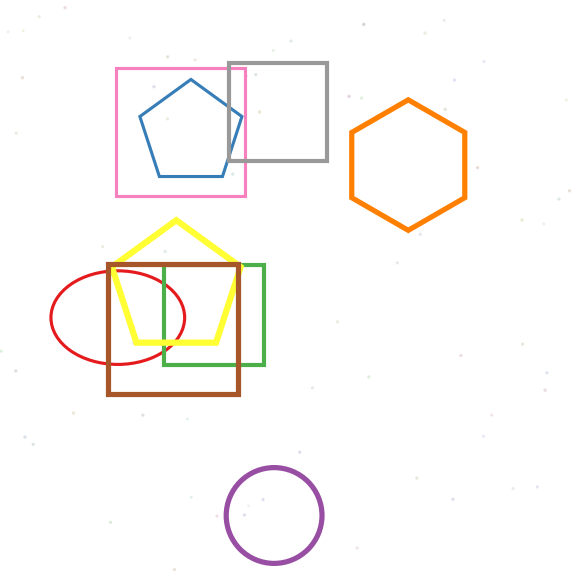[{"shape": "oval", "thickness": 1.5, "radius": 0.58, "center": [0.204, 0.449]}, {"shape": "pentagon", "thickness": 1.5, "radius": 0.46, "center": [0.331, 0.769]}, {"shape": "square", "thickness": 2, "radius": 0.43, "center": [0.37, 0.453]}, {"shape": "circle", "thickness": 2.5, "radius": 0.41, "center": [0.475, 0.106]}, {"shape": "hexagon", "thickness": 2.5, "radius": 0.56, "center": [0.707, 0.713]}, {"shape": "pentagon", "thickness": 3, "radius": 0.59, "center": [0.305, 0.501]}, {"shape": "square", "thickness": 2.5, "radius": 0.56, "center": [0.3, 0.429]}, {"shape": "square", "thickness": 1.5, "radius": 0.56, "center": [0.313, 0.771]}, {"shape": "square", "thickness": 2, "radius": 0.42, "center": [0.481, 0.805]}]